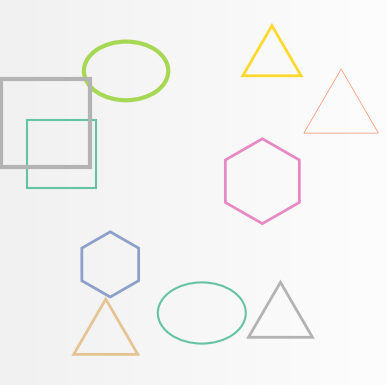[{"shape": "square", "thickness": 1.5, "radius": 0.44, "center": [0.159, 0.599]}, {"shape": "oval", "thickness": 1.5, "radius": 0.57, "center": [0.521, 0.187]}, {"shape": "triangle", "thickness": 0.5, "radius": 0.56, "center": [0.88, 0.71]}, {"shape": "hexagon", "thickness": 2, "radius": 0.42, "center": [0.285, 0.313]}, {"shape": "hexagon", "thickness": 2, "radius": 0.55, "center": [0.677, 0.529]}, {"shape": "oval", "thickness": 3, "radius": 0.54, "center": [0.325, 0.816]}, {"shape": "triangle", "thickness": 2, "radius": 0.43, "center": [0.702, 0.847]}, {"shape": "triangle", "thickness": 2, "radius": 0.48, "center": [0.273, 0.127]}, {"shape": "square", "thickness": 3, "radius": 0.58, "center": [0.116, 0.68]}, {"shape": "triangle", "thickness": 2, "radius": 0.48, "center": [0.724, 0.172]}]